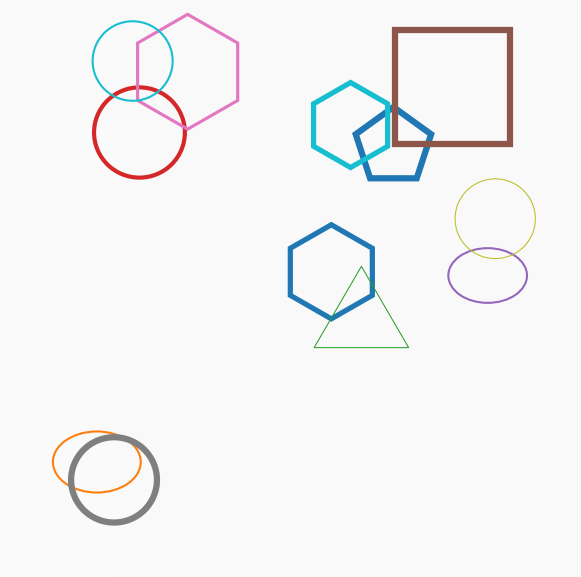[{"shape": "hexagon", "thickness": 2.5, "radius": 0.41, "center": [0.57, 0.528]}, {"shape": "pentagon", "thickness": 3, "radius": 0.34, "center": [0.677, 0.746]}, {"shape": "oval", "thickness": 1, "radius": 0.38, "center": [0.167, 0.199]}, {"shape": "triangle", "thickness": 0.5, "radius": 0.47, "center": [0.622, 0.444]}, {"shape": "circle", "thickness": 2, "radius": 0.39, "center": [0.24, 0.77]}, {"shape": "oval", "thickness": 1, "radius": 0.34, "center": [0.839, 0.522]}, {"shape": "square", "thickness": 3, "radius": 0.49, "center": [0.778, 0.848]}, {"shape": "hexagon", "thickness": 1.5, "radius": 0.5, "center": [0.323, 0.875]}, {"shape": "circle", "thickness": 3, "radius": 0.37, "center": [0.196, 0.168]}, {"shape": "circle", "thickness": 0.5, "radius": 0.35, "center": [0.852, 0.62]}, {"shape": "hexagon", "thickness": 2.5, "radius": 0.37, "center": [0.603, 0.783]}, {"shape": "circle", "thickness": 1, "radius": 0.34, "center": [0.228, 0.893]}]